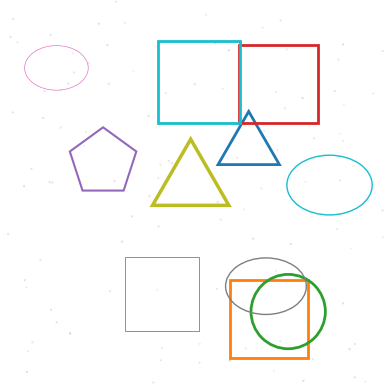[{"shape": "triangle", "thickness": 2, "radius": 0.46, "center": [0.646, 0.618]}, {"shape": "square", "thickness": 2, "radius": 0.51, "center": [0.698, 0.17]}, {"shape": "circle", "thickness": 2, "radius": 0.48, "center": [0.749, 0.191]}, {"shape": "square", "thickness": 2, "radius": 0.51, "center": [0.723, 0.782]}, {"shape": "pentagon", "thickness": 1.5, "radius": 0.45, "center": [0.268, 0.578]}, {"shape": "square", "thickness": 0.5, "radius": 0.48, "center": [0.42, 0.236]}, {"shape": "oval", "thickness": 0.5, "radius": 0.41, "center": [0.147, 0.824]}, {"shape": "oval", "thickness": 1, "radius": 0.52, "center": [0.691, 0.257]}, {"shape": "triangle", "thickness": 2.5, "radius": 0.57, "center": [0.495, 0.524]}, {"shape": "square", "thickness": 2, "radius": 0.53, "center": [0.516, 0.787]}, {"shape": "oval", "thickness": 1, "radius": 0.55, "center": [0.856, 0.519]}]